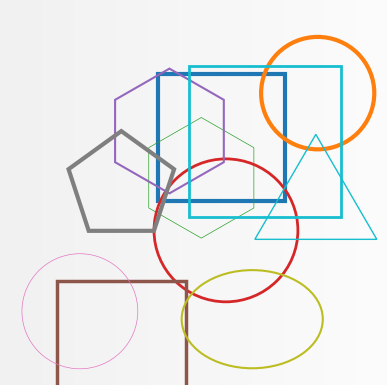[{"shape": "square", "thickness": 3, "radius": 0.82, "center": [0.571, 0.643]}, {"shape": "circle", "thickness": 3, "radius": 0.73, "center": [0.82, 0.758]}, {"shape": "hexagon", "thickness": 0.5, "radius": 0.78, "center": [0.519, 0.538]}, {"shape": "circle", "thickness": 2, "radius": 0.93, "center": [0.583, 0.402]}, {"shape": "hexagon", "thickness": 1.5, "radius": 0.81, "center": [0.437, 0.66]}, {"shape": "square", "thickness": 2.5, "radius": 0.83, "center": [0.314, 0.104]}, {"shape": "circle", "thickness": 0.5, "radius": 0.75, "center": [0.206, 0.192]}, {"shape": "pentagon", "thickness": 3, "radius": 0.72, "center": [0.313, 0.516]}, {"shape": "oval", "thickness": 1.5, "radius": 0.91, "center": [0.651, 0.171]}, {"shape": "triangle", "thickness": 1, "radius": 0.91, "center": [0.815, 0.469]}, {"shape": "square", "thickness": 2, "radius": 0.98, "center": [0.683, 0.632]}]